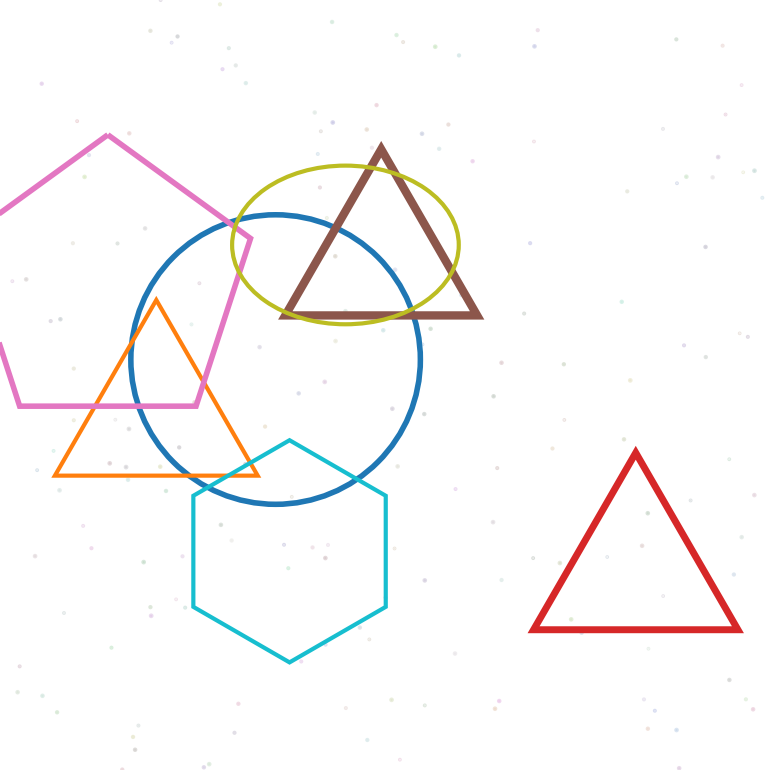[{"shape": "circle", "thickness": 2, "radius": 0.94, "center": [0.358, 0.533]}, {"shape": "triangle", "thickness": 1.5, "radius": 0.76, "center": [0.203, 0.458]}, {"shape": "triangle", "thickness": 2.5, "radius": 0.77, "center": [0.826, 0.259]}, {"shape": "triangle", "thickness": 3, "radius": 0.72, "center": [0.495, 0.662]}, {"shape": "pentagon", "thickness": 2, "radius": 0.97, "center": [0.14, 0.63]}, {"shape": "oval", "thickness": 1.5, "radius": 0.74, "center": [0.449, 0.682]}, {"shape": "hexagon", "thickness": 1.5, "radius": 0.72, "center": [0.376, 0.284]}]